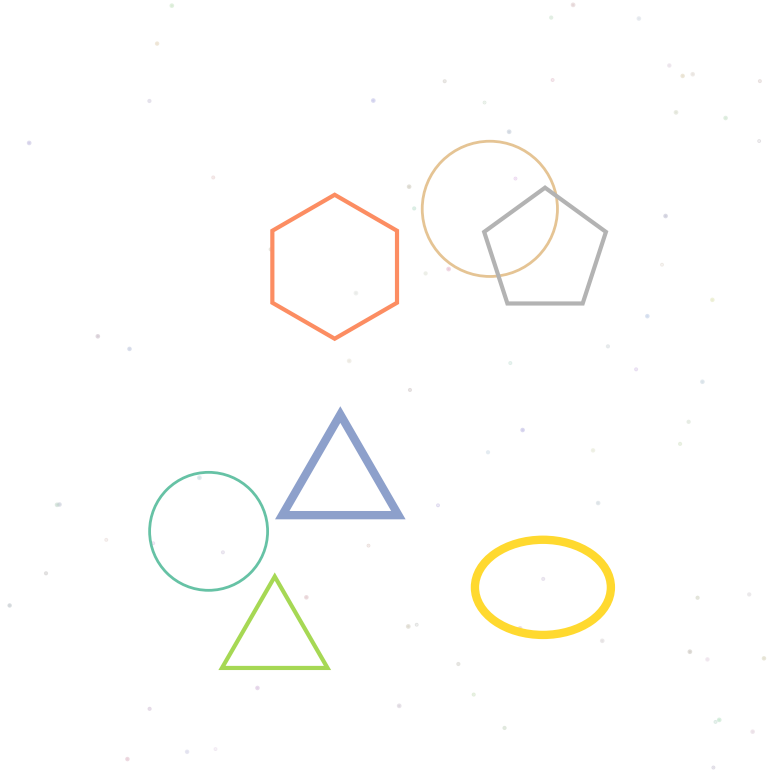[{"shape": "circle", "thickness": 1, "radius": 0.38, "center": [0.271, 0.31]}, {"shape": "hexagon", "thickness": 1.5, "radius": 0.47, "center": [0.435, 0.654]}, {"shape": "triangle", "thickness": 3, "radius": 0.44, "center": [0.442, 0.375]}, {"shape": "triangle", "thickness": 1.5, "radius": 0.4, "center": [0.357, 0.172]}, {"shape": "oval", "thickness": 3, "radius": 0.44, "center": [0.705, 0.237]}, {"shape": "circle", "thickness": 1, "radius": 0.44, "center": [0.636, 0.729]}, {"shape": "pentagon", "thickness": 1.5, "radius": 0.42, "center": [0.708, 0.673]}]